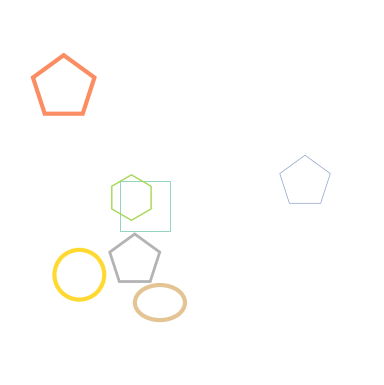[{"shape": "square", "thickness": 0.5, "radius": 0.32, "center": [0.377, 0.465]}, {"shape": "pentagon", "thickness": 3, "radius": 0.42, "center": [0.165, 0.773]}, {"shape": "pentagon", "thickness": 0.5, "radius": 0.35, "center": [0.792, 0.528]}, {"shape": "hexagon", "thickness": 1, "radius": 0.29, "center": [0.341, 0.487]}, {"shape": "circle", "thickness": 3, "radius": 0.32, "center": [0.206, 0.286]}, {"shape": "oval", "thickness": 3, "radius": 0.33, "center": [0.415, 0.214]}, {"shape": "pentagon", "thickness": 2, "radius": 0.34, "center": [0.35, 0.324]}]